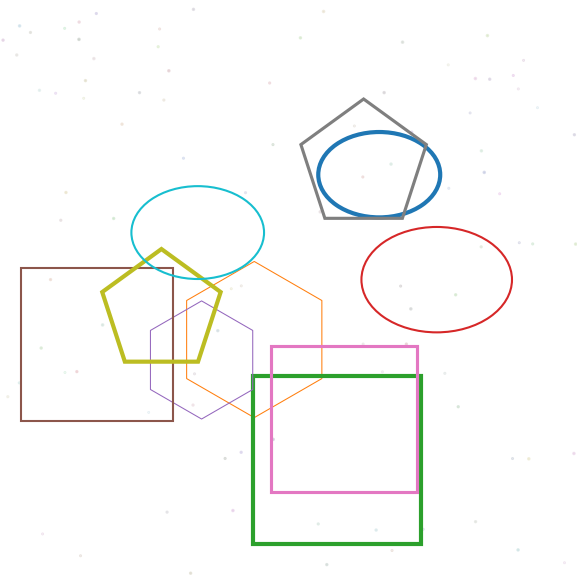[{"shape": "oval", "thickness": 2, "radius": 0.53, "center": [0.657, 0.697]}, {"shape": "hexagon", "thickness": 0.5, "radius": 0.68, "center": [0.44, 0.411]}, {"shape": "square", "thickness": 2, "radius": 0.73, "center": [0.584, 0.202]}, {"shape": "oval", "thickness": 1, "radius": 0.65, "center": [0.756, 0.515]}, {"shape": "hexagon", "thickness": 0.5, "radius": 0.51, "center": [0.349, 0.376]}, {"shape": "square", "thickness": 1, "radius": 0.66, "center": [0.168, 0.403]}, {"shape": "square", "thickness": 1.5, "radius": 0.63, "center": [0.596, 0.274]}, {"shape": "pentagon", "thickness": 1.5, "radius": 0.57, "center": [0.63, 0.713]}, {"shape": "pentagon", "thickness": 2, "radius": 0.54, "center": [0.28, 0.46]}, {"shape": "oval", "thickness": 1, "radius": 0.57, "center": [0.342, 0.596]}]